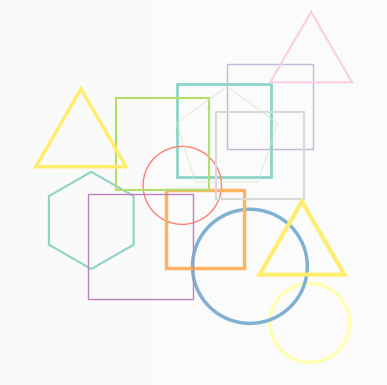[{"shape": "hexagon", "thickness": 1.5, "radius": 0.63, "center": [0.236, 0.428]}, {"shape": "square", "thickness": 2, "radius": 0.61, "center": [0.578, 0.661]}, {"shape": "circle", "thickness": 2.5, "radius": 0.51, "center": [0.799, 0.161]}, {"shape": "square", "thickness": 1, "radius": 0.55, "center": [0.697, 0.724]}, {"shape": "circle", "thickness": 1, "radius": 0.51, "center": [0.47, 0.518]}, {"shape": "circle", "thickness": 2.5, "radius": 0.74, "center": [0.645, 0.308]}, {"shape": "square", "thickness": 2.5, "radius": 0.5, "center": [0.528, 0.405]}, {"shape": "square", "thickness": 1.5, "radius": 0.6, "center": [0.419, 0.625]}, {"shape": "triangle", "thickness": 1.5, "radius": 0.61, "center": [0.803, 0.847]}, {"shape": "square", "thickness": 1.5, "radius": 0.57, "center": [0.671, 0.597]}, {"shape": "square", "thickness": 1, "radius": 0.68, "center": [0.362, 0.36]}, {"shape": "pentagon", "thickness": 0.5, "radius": 0.69, "center": [0.585, 0.638]}, {"shape": "triangle", "thickness": 3, "radius": 0.63, "center": [0.779, 0.35]}, {"shape": "triangle", "thickness": 2.5, "radius": 0.67, "center": [0.209, 0.634]}]